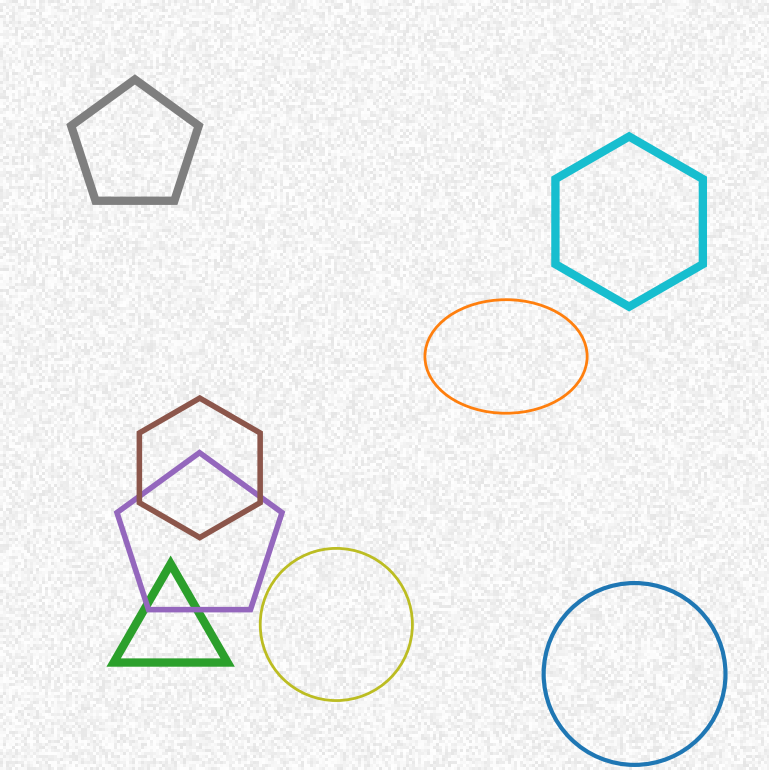[{"shape": "circle", "thickness": 1.5, "radius": 0.59, "center": [0.824, 0.125]}, {"shape": "oval", "thickness": 1, "radius": 0.53, "center": [0.657, 0.537]}, {"shape": "triangle", "thickness": 3, "radius": 0.43, "center": [0.222, 0.182]}, {"shape": "pentagon", "thickness": 2, "radius": 0.56, "center": [0.259, 0.299]}, {"shape": "hexagon", "thickness": 2, "radius": 0.45, "center": [0.259, 0.392]}, {"shape": "pentagon", "thickness": 3, "radius": 0.44, "center": [0.175, 0.81]}, {"shape": "circle", "thickness": 1, "radius": 0.49, "center": [0.437, 0.189]}, {"shape": "hexagon", "thickness": 3, "radius": 0.55, "center": [0.817, 0.712]}]